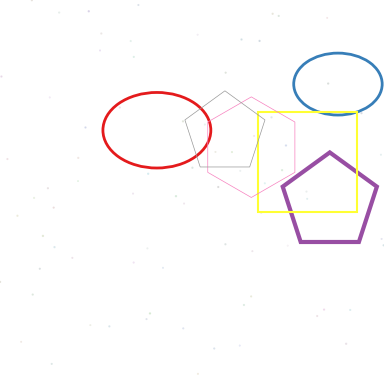[{"shape": "oval", "thickness": 2, "radius": 0.7, "center": [0.407, 0.662]}, {"shape": "oval", "thickness": 2, "radius": 0.57, "center": [0.878, 0.782]}, {"shape": "pentagon", "thickness": 3, "radius": 0.64, "center": [0.857, 0.475]}, {"shape": "square", "thickness": 1.5, "radius": 0.65, "center": [0.799, 0.58]}, {"shape": "hexagon", "thickness": 0.5, "radius": 0.65, "center": [0.653, 0.618]}, {"shape": "pentagon", "thickness": 0.5, "radius": 0.55, "center": [0.584, 0.655]}]